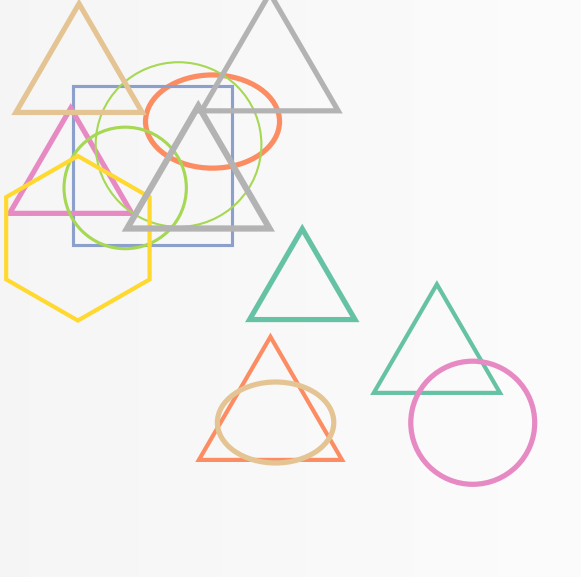[{"shape": "triangle", "thickness": 2.5, "radius": 0.52, "center": [0.52, 0.498]}, {"shape": "triangle", "thickness": 2, "radius": 0.63, "center": [0.752, 0.382]}, {"shape": "oval", "thickness": 2.5, "radius": 0.58, "center": [0.366, 0.789]}, {"shape": "triangle", "thickness": 2, "radius": 0.71, "center": [0.465, 0.274]}, {"shape": "square", "thickness": 1.5, "radius": 0.68, "center": [0.263, 0.713]}, {"shape": "circle", "thickness": 2.5, "radius": 0.53, "center": [0.813, 0.267]}, {"shape": "triangle", "thickness": 2.5, "radius": 0.61, "center": [0.122, 0.69]}, {"shape": "circle", "thickness": 1, "radius": 0.71, "center": [0.307, 0.749]}, {"shape": "circle", "thickness": 1.5, "radius": 0.53, "center": [0.215, 0.674]}, {"shape": "hexagon", "thickness": 2, "radius": 0.71, "center": [0.134, 0.587]}, {"shape": "triangle", "thickness": 2.5, "radius": 0.63, "center": [0.136, 0.867]}, {"shape": "oval", "thickness": 2.5, "radius": 0.5, "center": [0.474, 0.268]}, {"shape": "triangle", "thickness": 3, "radius": 0.71, "center": [0.341, 0.674]}, {"shape": "triangle", "thickness": 2.5, "radius": 0.68, "center": [0.464, 0.875]}]